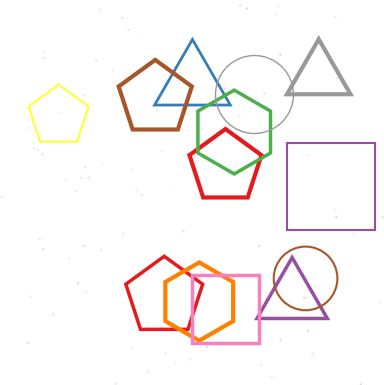[{"shape": "pentagon", "thickness": 2.5, "radius": 0.52, "center": [0.427, 0.229]}, {"shape": "pentagon", "thickness": 3, "radius": 0.49, "center": [0.586, 0.567]}, {"shape": "triangle", "thickness": 2, "radius": 0.57, "center": [0.5, 0.784]}, {"shape": "hexagon", "thickness": 2.5, "radius": 0.54, "center": [0.608, 0.657]}, {"shape": "square", "thickness": 1.5, "radius": 0.57, "center": [0.861, 0.516]}, {"shape": "triangle", "thickness": 2.5, "radius": 0.53, "center": [0.759, 0.226]}, {"shape": "hexagon", "thickness": 3, "radius": 0.51, "center": [0.518, 0.217]}, {"shape": "pentagon", "thickness": 1.5, "radius": 0.41, "center": [0.152, 0.698]}, {"shape": "pentagon", "thickness": 3, "radius": 0.5, "center": [0.403, 0.745]}, {"shape": "circle", "thickness": 1.5, "radius": 0.41, "center": [0.794, 0.277]}, {"shape": "square", "thickness": 2.5, "radius": 0.44, "center": [0.586, 0.197]}, {"shape": "triangle", "thickness": 3, "radius": 0.48, "center": [0.828, 0.803]}, {"shape": "circle", "thickness": 1, "radius": 0.51, "center": [0.661, 0.755]}]